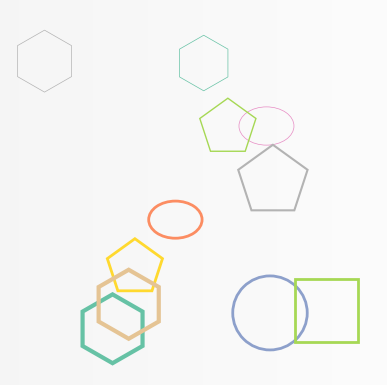[{"shape": "hexagon", "thickness": 3, "radius": 0.45, "center": [0.29, 0.146]}, {"shape": "hexagon", "thickness": 0.5, "radius": 0.36, "center": [0.526, 0.836]}, {"shape": "oval", "thickness": 2, "radius": 0.34, "center": [0.453, 0.429]}, {"shape": "circle", "thickness": 2, "radius": 0.48, "center": [0.697, 0.187]}, {"shape": "oval", "thickness": 0.5, "radius": 0.35, "center": [0.688, 0.673]}, {"shape": "square", "thickness": 2, "radius": 0.41, "center": [0.843, 0.193]}, {"shape": "pentagon", "thickness": 1, "radius": 0.38, "center": [0.588, 0.669]}, {"shape": "pentagon", "thickness": 2, "radius": 0.37, "center": [0.348, 0.305]}, {"shape": "hexagon", "thickness": 3, "radius": 0.45, "center": [0.332, 0.21]}, {"shape": "pentagon", "thickness": 1.5, "radius": 0.47, "center": [0.704, 0.53]}, {"shape": "hexagon", "thickness": 0.5, "radius": 0.4, "center": [0.115, 0.841]}]